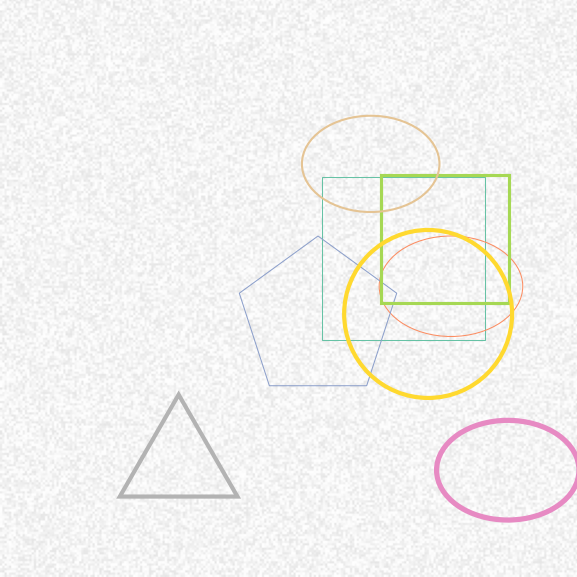[{"shape": "square", "thickness": 0.5, "radius": 0.71, "center": [0.699, 0.552]}, {"shape": "oval", "thickness": 0.5, "radius": 0.62, "center": [0.781, 0.503]}, {"shape": "pentagon", "thickness": 0.5, "radius": 0.72, "center": [0.551, 0.447]}, {"shape": "oval", "thickness": 2.5, "radius": 0.62, "center": [0.879, 0.185]}, {"shape": "square", "thickness": 1.5, "radius": 0.55, "center": [0.771, 0.586]}, {"shape": "circle", "thickness": 2, "radius": 0.73, "center": [0.741, 0.455]}, {"shape": "oval", "thickness": 1, "radius": 0.6, "center": [0.642, 0.715]}, {"shape": "triangle", "thickness": 2, "radius": 0.59, "center": [0.309, 0.198]}]